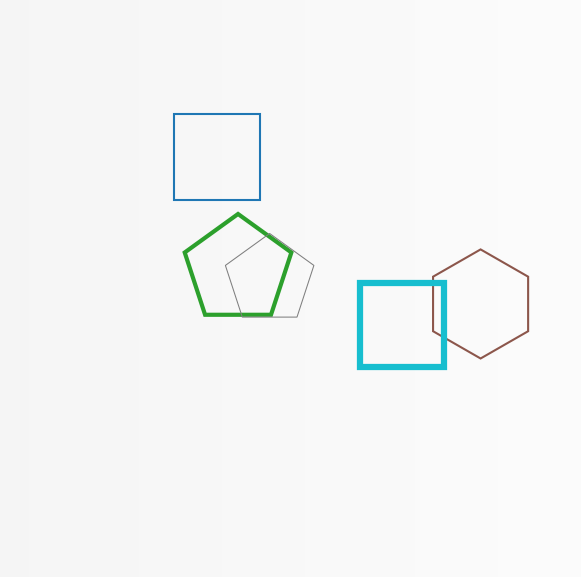[{"shape": "square", "thickness": 1, "radius": 0.37, "center": [0.373, 0.727]}, {"shape": "pentagon", "thickness": 2, "radius": 0.48, "center": [0.41, 0.532]}, {"shape": "hexagon", "thickness": 1, "radius": 0.47, "center": [0.827, 0.473]}, {"shape": "pentagon", "thickness": 0.5, "radius": 0.4, "center": [0.464, 0.515]}, {"shape": "square", "thickness": 3, "radius": 0.36, "center": [0.692, 0.436]}]